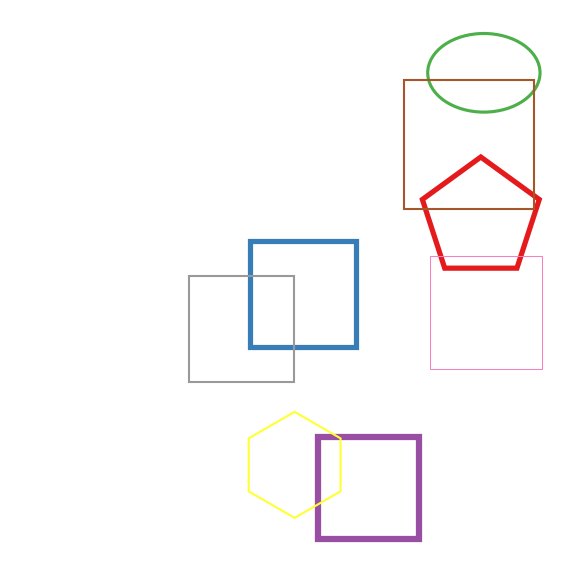[{"shape": "pentagon", "thickness": 2.5, "radius": 0.53, "center": [0.833, 0.621]}, {"shape": "square", "thickness": 2.5, "radius": 0.46, "center": [0.525, 0.49]}, {"shape": "oval", "thickness": 1.5, "radius": 0.49, "center": [0.838, 0.873]}, {"shape": "square", "thickness": 3, "radius": 0.44, "center": [0.638, 0.154]}, {"shape": "hexagon", "thickness": 1, "radius": 0.46, "center": [0.51, 0.194]}, {"shape": "square", "thickness": 1, "radius": 0.56, "center": [0.813, 0.749]}, {"shape": "square", "thickness": 0.5, "radius": 0.49, "center": [0.841, 0.458]}, {"shape": "square", "thickness": 1, "radius": 0.46, "center": [0.418, 0.429]}]